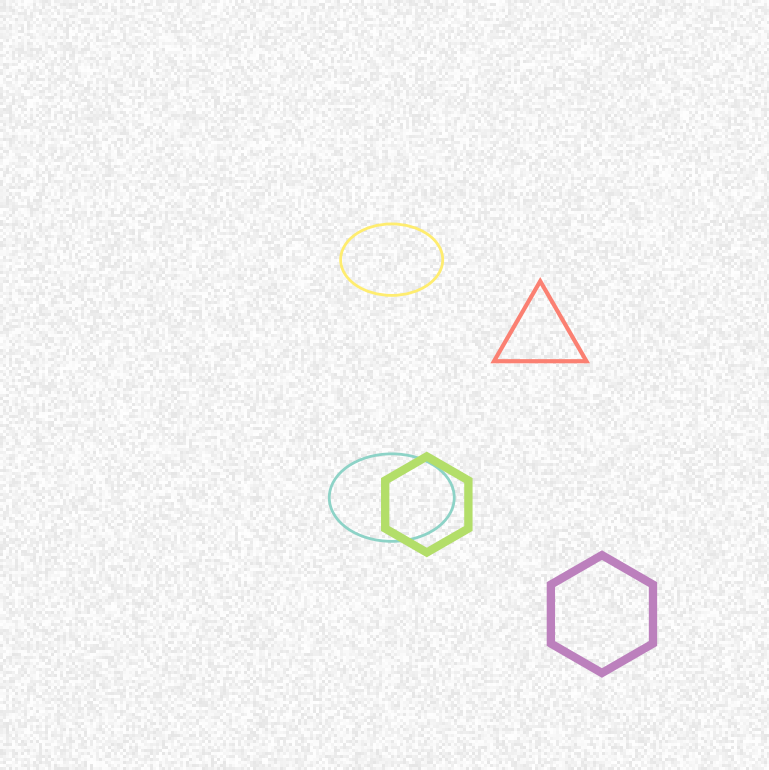[{"shape": "oval", "thickness": 1, "radius": 0.41, "center": [0.509, 0.354]}, {"shape": "triangle", "thickness": 1.5, "radius": 0.35, "center": [0.702, 0.566]}, {"shape": "hexagon", "thickness": 3, "radius": 0.31, "center": [0.554, 0.345]}, {"shape": "hexagon", "thickness": 3, "radius": 0.38, "center": [0.782, 0.203]}, {"shape": "oval", "thickness": 1, "radius": 0.33, "center": [0.509, 0.663]}]